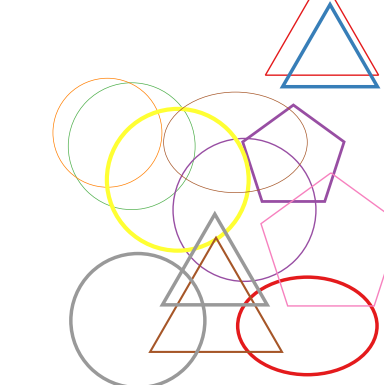[{"shape": "oval", "thickness": 2.5, "radius": 0.91, "center": [0.798, 0.153]}, {"shape": "triangle", "thickness": 1, "radius": 0.85, "center": [0.836, 0.89]}, {"shape": "triangle", "thickness": 2.5, "radius": 0.71, "center": [0.857, 0.846]}, {"shape": "circle", "thickness": 0.5, "radius": 0.82, "center": [0.342, 0.62]}, {"shape": "circle", "thickness": 1, "radius": 0.93, "center": [0.635, 0.455]}, {"shape": "pentagon", "thickness": 2, "radius": 0.69, "center": [0.762, 0.589]}, {"shape": "circle", "thickness": 0.5, "radius": 0.71, "center": [0.279, 0.655]}, {"shape": "circle", "thickness": 3, "radius": 0.92, "center": [0.462, 0.533]}, {"shape": "oval", "thickness": 0.5, "radius": 0.93, "center": [0.612, 0.63]}, {"shape": "triangle", "thickness": 1.5, "radius": 0.99, "center": [0.561, 0.185]}, {"shape": "pentagon", "thickness": 1, "radius": 0.96, "center": [0.86, 0.36]}, {"shape": "triangle", "thickness": 2.5, "radius": 0.79, "center": [0.558, 0.287]}, {"shape": "circle", "thickness": 2.5, "radius": 0.87, "center": [0.358, 0.167]}]